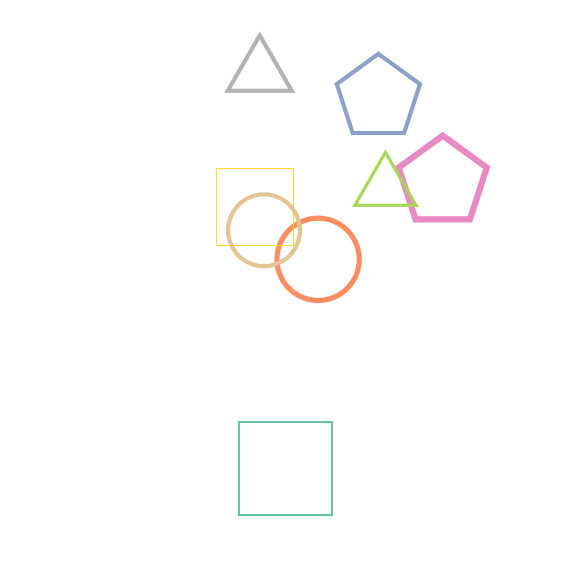[{"shape": "square", "thickness": 1, "radius": 0.4, "center": [0.495, 0.188]}, {"shape": "circle", "thickness": 2.5, "radius": 0.36, "center": [0.551, 0.55]}, {"shape": "pentagon", "thickness": 2, "radius": 0.38, "center": [0.655, 0.83]}, {"shape": "pentagon", "thickness": 3, "radius": 0.4, "center": [0.767, 0.684]}, {"shape": "triangle", "thickness": 1.5, "radius": 0.31, "center": [0.667, 0.674]}, {"shape": "square", "thickness": 0.5, "radius": 0.33, "center": [0.441, 0.641]}, {"shape": "circle", "thickness": 2, "radius": 0.31, "center": [0.457, 0.6]}, {"shape": "triangle", "thickness": 2, "radius": 0.32, "center": [0.45, 0.874]}]